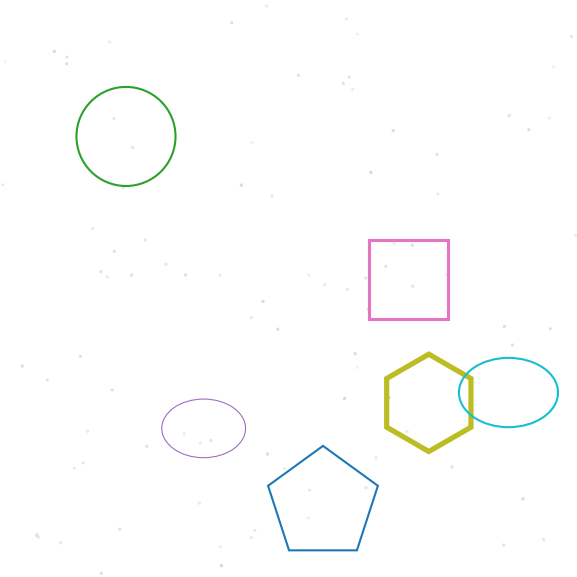[{"shape": "pentagon", "thickness": 1, "radius": 0.5, "center": [0.559, 0.127]}, {"shape": "circle", "thickness": 1, "radius": 0.43, "center": [0.218, 0.763]}, {"shape": "oval", "thickness": 0.5, "radius": 0.36, "center": [0.353, 0.257]}, {"shape": "square", "thickness": 1.5, "radius": 0.34, "center": [0.707, 0.515]}, {"shape": "hexagon", "thickness": 2.5, "radius": 0.42, "center": [0.743, 0.302]}, {"shape": "oval", "thickness": 1, "radius": 0.43, "center": [0.88, 0.319]}]